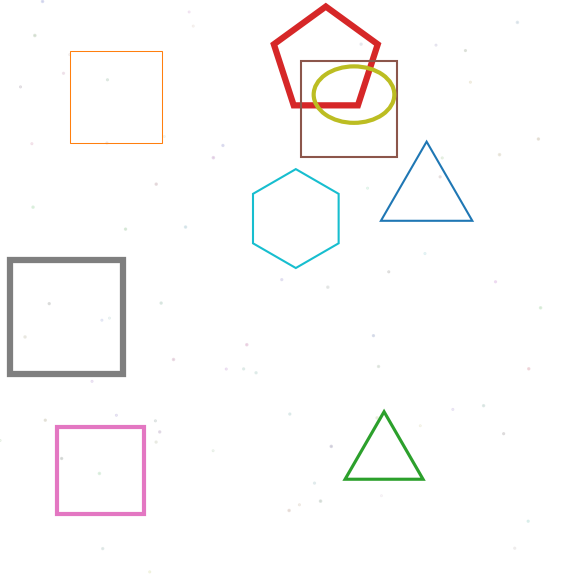[{"shape": "triangle", "thickness": 1, "radius": 0.46, "center": [0.739, 0.663]}, {"shape": "square", "thickness": 0.5, "radius": 0.4, "center": [0.201, 0.832]}, {"shape": "triangle", "thickness": 1.5, "radius": 0.39, "center": [0.665, 0.208]}, {"shape": "pentagon", "thickness": 3, "radius": 0.47, "center": [0.564, 0.893]}, {"shape": "square", "thickness": 1, "radius": 0.42, "center": [0.604, 0.811]}, {"shape": "square", "thickness": 2, "radius": 0.37, "center": [0.174, 0.185]}, {"shape": "square", "thickness": 3, "radius": 0.49, "center": [0.115, 0.45]}, {"shape": "oval", "thickness": 2, "radius": 0.35, "center": [0.613, 0.835]}, {"shape": "hexagon", "thickness": 1, "radius": 0.43, "center": [0.512, 0.621]}]